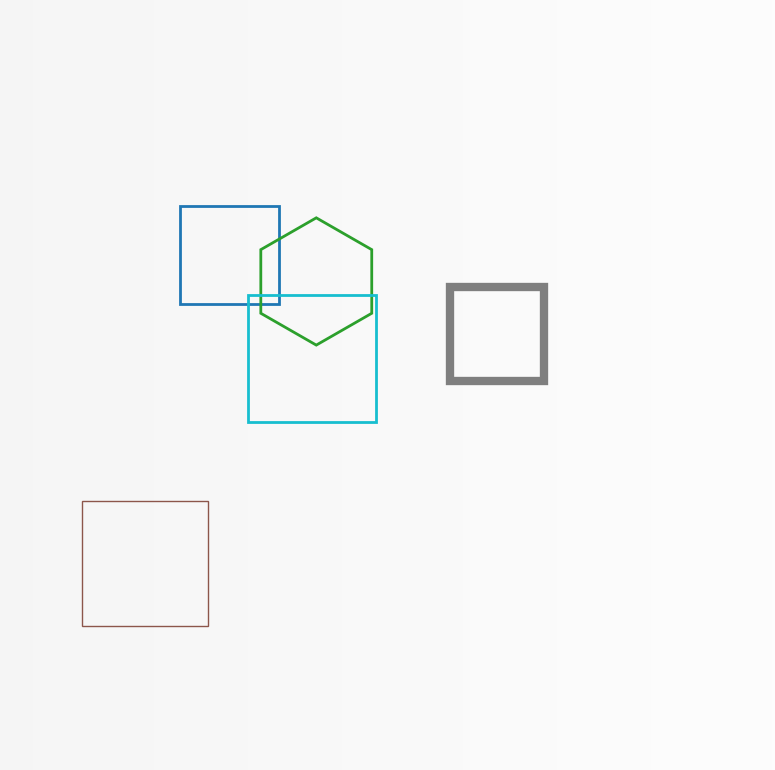[{"shape": "square", "thickness": 1, "radius": 0.32, "center": [0.296, 0.669]}, {"shape": "hexagon", "thickness": 1, "radius": 0.41, "center": [0.408, 0.634]}, {"shape": "square", "thickness": 0.5, "radius": 0.41, "center": [0.187, 0.268]}, {"shape": "square", "thickness": 3, "radius": 0.31, "center": [0.641, 0.566]}, {"shape": "square", "thickness": 1, "radius": 0.41, "center": [0.403, 0.534]}]